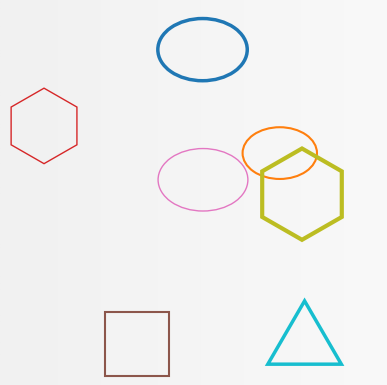[{"shape": "oval", "thickness": 2.5, "radius": 0.58, "center": [0.523, 0.871]}, {"shape": "oval", "thickness": 1.5, "radius": 0.48, "center": [0.722, 0.602]}, {"shape": "hexagon", "thickness": 1, "radius": 0.49, "center": [0.114, 0.673]}, {"shape": "square", "thickness": 1.5, "radius": 0.41, "center": [0.354, 0.106]}, {"shape": "oval", "thickness": 1, "radius": 0.58, "center": [0.524, 0.533]}, {"shape": "hexagon", "thickness": 3, "radius": 0.59, "center": [0.779, 0.496]}, {"shape": "triangle", "thickness": 2.5, "radius": 0.55, "center": [0.786, 0.109]}]